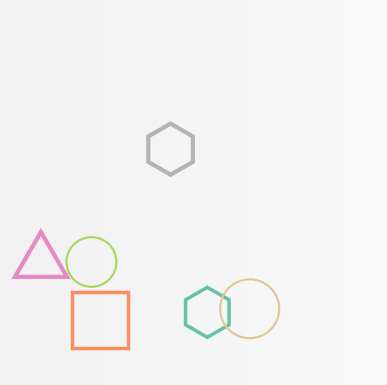[{"shape": "hexagon", "thickness": 2.5, "radius": 0.32, "center": [0.535, 0.189]}, {"shape": "square", "thickness": 2.5, "radius": 0.36, "center": [0.258, 0.169]}, {"shape": "triangle", "thickness": 3, "radius": 0.39, "center": [0.106, 0.32]}, {"shape": "circle", "thickness": 1.5, "radius": 0.32, "center": [0.236, 0.32]}, {"shape": "circle", "thickness": 1.5, "radius": 0.38, "center": [0.644, 0.198]}, {"shape": "hexagon", "thickness": 3, "radius": 0.33, "center": [0.44, 0.613]}]